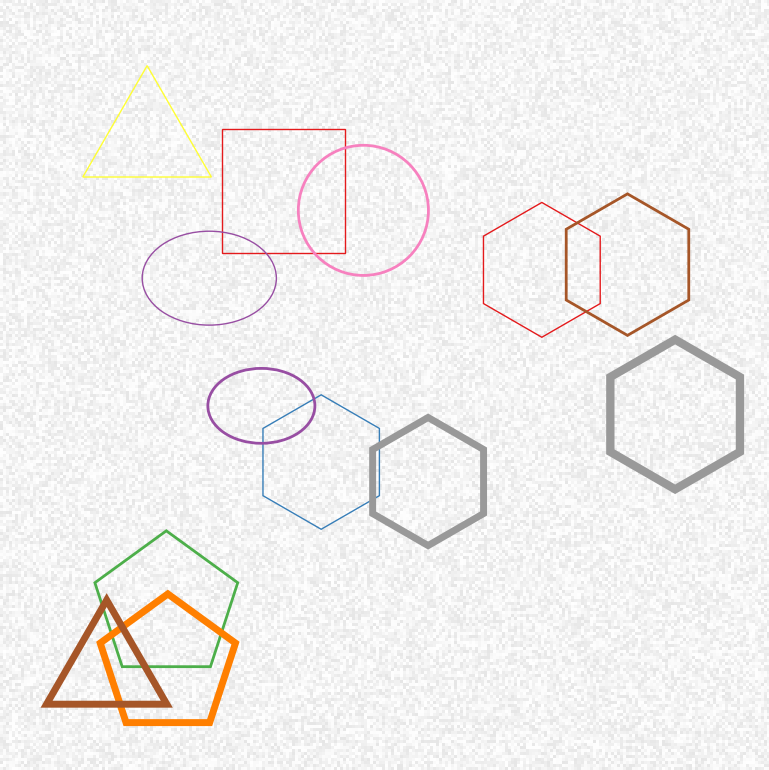[{"shape": "hexagon", "thickness": 0.5, "radius": 0.44, "center": [0.704, 0.65]}, {"shape": "square", "thickness": 0.5, "radius": 0.4, "center": [0.368, 0.752]}, {"shape": "hexagon", "thickness": 0.5, "radius": 0.44, "center": [0.417, 0.4]}, {"shape": "pentagon", "thickness": 1, "radius": 0.49, "center": [0.216, 0.213]}, {"shape": "oval", "thickness": 0.5, "radius": 0.44, "center": [0.272, 0.639]}, {"shape": "oval", "thickness": 1, "radius": 0.35, "center": [0.339, 0.473]}, {"shape": "pentagon", "thickness": 2.5, "radius": 0.46, "center": [0.218, 0.136]}, {"shape": "triangle", "thickness": 0.5, "radius": 0.48, "center": [0.191, 0.818]}, {"shape": "hexagon", "thickness": 1, "radius": 0.46, "center": [0.815, 0.656]}, {"shape": "triangle", "thickness": 2.5, "radius": 0.45, "center": [0.139, 0.131]}, {"shape": "circle", "thickness": 1, "radius": 0.42, "center": [0.472, 0.727]}, {"shape": "hexagon", "thickness": 3, "radius": 0.49, "center": [0.877, 0.462]}, {"shape": "hexagon", "thickness": 2.5, "radius": 0.42, "center": [0.556, 0.375]}]